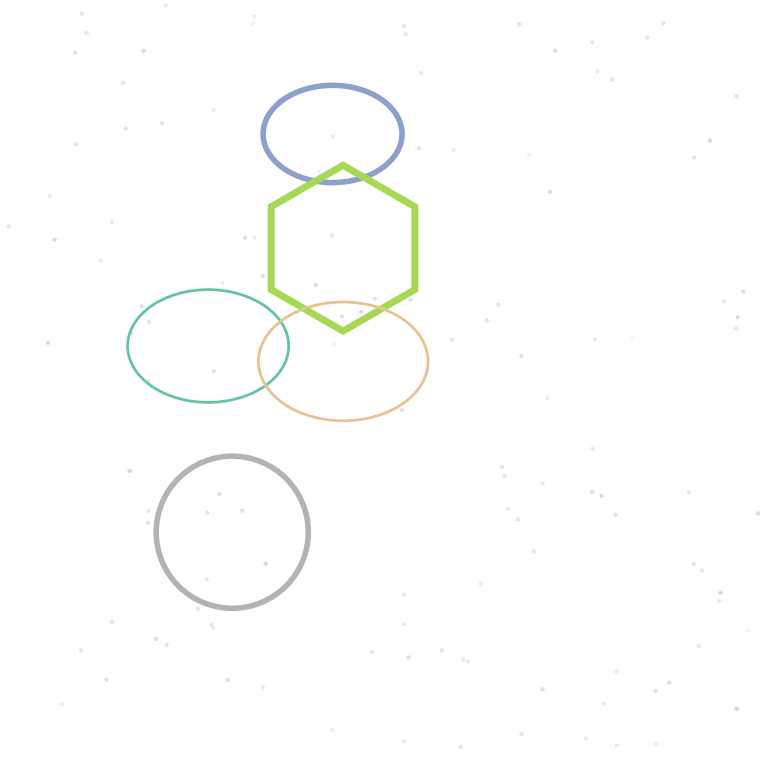[{"shape": "oval", "thickness": 1, "radius": 0.52, "center": [0.27, 0.551]}, {"shape": "oval", "thickness": 2, "radius": 0.45, "center": [0.432, 0.826]}, {"shape": "hexagon", "thickness": 2.5, "radius": 0.54, "center": [0.445, 0.678]}, {"shape": "oval", "thickness": 1, "radius": 0.55, "center": [0.446, 0.531]}, {"shape": "circle", "thickness": 2, "radius": 0.49, "center": [0.302, 0.309]}]